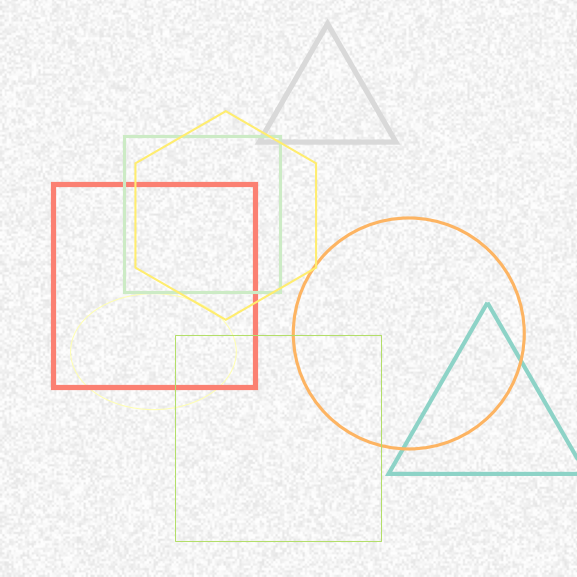[{"shape": "triangle", "thickness": 2, "radius": 0.99, "center": [0.844, 0.277]}, {"shape": "oval", "thickness": 0.5, "radius": 0.72, "center": [0.266, 0.39]}, {"shape": "square", "thickness": 2.5, "radius": 0.88, "center": [0.267, 0.505]}, {"shape": "circle", "thickness": 1.5, "radius": 1.0, "center": [0.708, 0.422]}, {"shape": "square", "thickness": 0.5, "radius": 0.89, "center": [0.481, 0.241]}, {"shape": "triangle", "thickness": 2.5, "radius": 0.68, "center": [0.567, 0.821]}, {"shape": "square", "thickness": 1.5, "radius": 0.68, "center": [0.35, 0.629]}, {"shape": "hexagon", "thickness": 1, "radius": 0.9, "center": [0.391, 0.626]}]